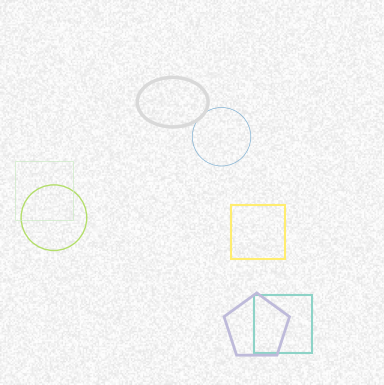[{"shape": "square", "thickness": 1.5, "radius": 0.38, "center": [0.735, 0.158]}, {"shape": "pentagon", "thickness": 2, "radius": 0.45, "center": [0.667, 0.15]}, {"shape": "circle", "thickness": 0.5, "radius": 0.38, "center": [0.575, 0.645]}, {"shape": "circle", "thickness": 1, "radius": 0.43, "center": [0.14, 0.435]}, {"shape": "oval", "thickness": 2.5, "radius": 0.46, "center": [0.448, 0.735]}, {"shape": "square", "thickness": 0.5, "radius": 0.38, "center": [0.114, 0.505]}, {"shape": "square", "thickness": 1.5, "radius": 0.35, "center": [0.671, 0.398]}]